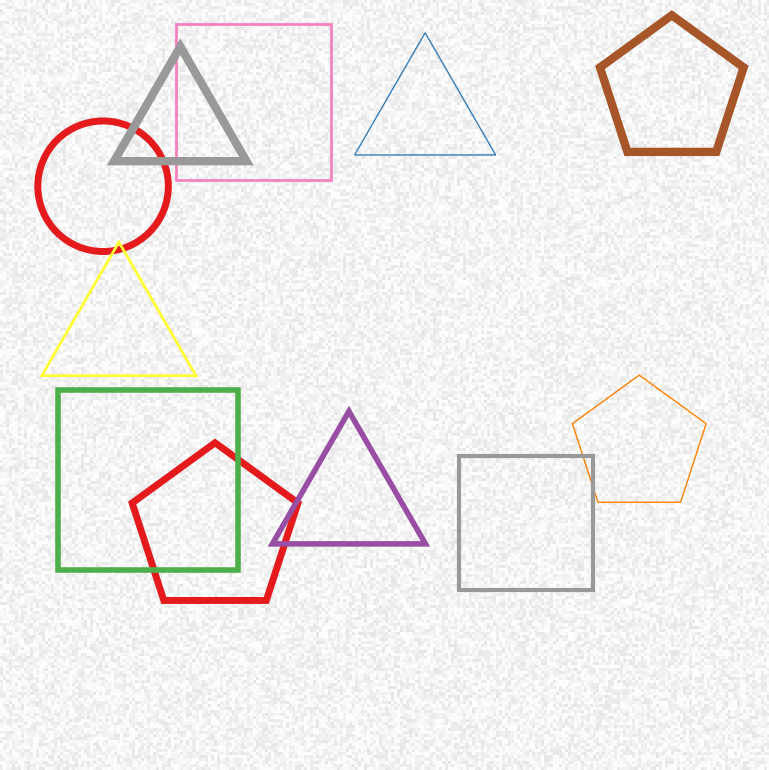[{"shape": "circle", "thickness": 2.5, "radius": 0.42, "center": [0.134, 0.758]}, {"shape": "pentagon", "thickness": 2.5, "radius": 0.57, "center": [0.279, 0.312]}, {"shape": "triangle", "thickness": 0.5, "radius": 0.53, "center": [0.552, 0.852]}, {"shape": "square", "thickness": 2, "radius": 0.59, "center": [0.192, 0.376]}, {"shape": "triangle", "thickness": 2, "radius": 0.57, "center": [0.453, 0.351]}, {"shape": "pentagon", "thickness": 0.5, "radius": 0.46, "center": [0.83, 0.422]}, {"shape": "triangle", "thickness": 1, "radius": 0.58, "center": [0.154, 0.57]}, {"shape": "pentagon", "thickness": 3, "radius": 0.49, "center": [0.872, 0.882]}, {"shape": "square", "thickness": 1, "radius": 0.5, "center": [0.329, 0.867]}, {"shape": "square", "thickness": 1.5, "radius": 0.43, "center": [0.683, 0.321]}, {"shape": "triangle", "thickness": 3, "radius": 0.5, "center": [0.234, 0.84]}]